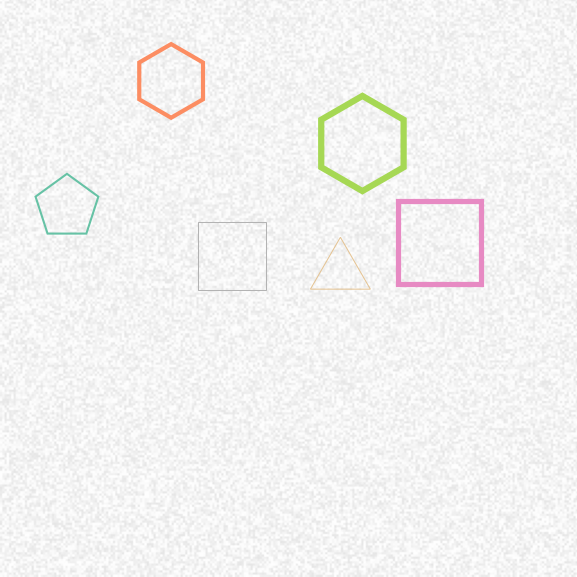[{"shape": "pentagon", "thickness": 1, "radius": 0.29, "center": [0.116, 0.641]}, {"shape": "hexagon", "thickness": 2, "radius": 0.32, "center": [0.296, 0.859]}, {"shape": "square", "thickness": 2.5, "radius": 0.36, "center": [0.761, 0.58]}, {"shape": "hexagon", "thickness": 3, "radius": 0.41, "center": [0.628, 0.751]}, {"shape": "triangle", "thickness": 0.5, "radius": 0.3, "center": [0.589, 0.528]}, {"shape": "square", "thickness": 0.5, "radius": 0.29, "center": [0.401, 0.556]}]